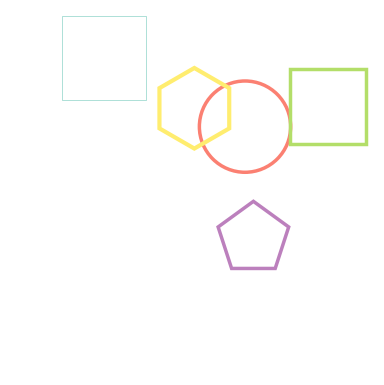[{"shape": "square", "thickness": 0.5, "radius": 0.55, "center": [0.271, 0.85]}, {"shape": "circle", "thickness": 2.5, "radius": 0.59, "center": [0.636, 0.671]}, {"shape": "square", "thickness": 2.5, "radius": 0.49, "center": [0.852, 0.723]}, {"shape": "pentagon", "thickness": 2.5, "radius": 0.48, "center": [0.658, 0.381]}, {"shape": "hexagon", "thickness": 3, "radius": 0.52, "center": [0.505, 0.719]}]